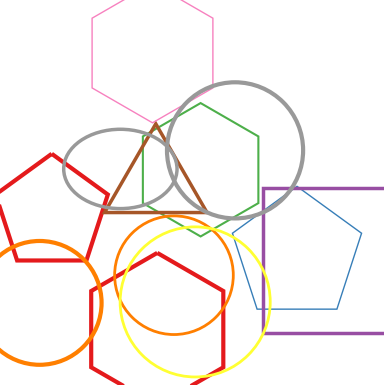[{"shape": "pentagon", "thickness": 3, "radius": 0.77, "center": [0.134, 0.447]}, {"shape": "hexagon", "thickness": 3, "radius": 0.99, "center": [0.408, 0.145]}, {"shape": "pentagon", "thickness": 1, "radius": 0.88, "center": [0.771, 0.34]}, {"shape": "hexagon", "thickness": 1.5, "radius": 0.87, "center": [0.521, 0.559]}, {"shape": "square", "thickness": 2.5, "radius": 0.95, "center": [0.871, 0.324]}, {"shape": "circle", "thickness": 3, "radius": 0.8, "center": [0.103, 0.213]}, {"shape": "circle", "thickness": 2, "radius": 0.77, "center": [0.452, 0.285]}, {"shape": "circle", "thickness": 2, "radius": 0.97, "center": [0.507, 0.216]}, {"shape": "triangle", "thickness": 2.5, "radius": 0.77, "center": [0.405, 0.525]}, {"shape": "hexagon", "thickness": 1, "radius": 0.91, "center": [0.396, 0.862]}, {"shape": "oval", "thickness": 2.5, "radius": 0.74, "center": [0.313, 0.561]}, {"shape": "circle", "thickness": 3, "radius": 0.88, "center": [0.611, 0.609]}]